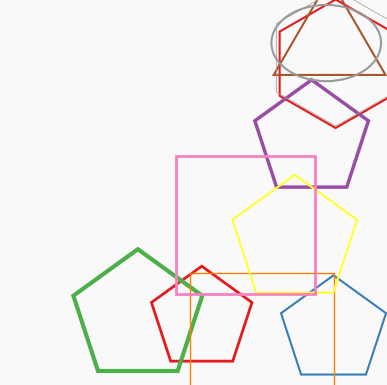[{"shape": "hexagon", "thickness": 1.5, "radius": 0.83, "center": [0.866, 0.834]}, {"shape": "pentagon", "thickness": 2, "radius": 0.68, "center": [0.521, 0.172]}, {"shape": "pentagon", "thickness": 1.5, "radius": 0.71, "center": [0.861, 0.142]}, {"shape": "pentagon", "thickness": 3, "radius": 0.87, "center": [0.356, 0.178]}, {"shape": "pentagon", "thickness": 2.5, "radius": 0.77, "center": [0.804, 0.639]}, {"shape": "square", "thickness": 1, "radius": 0.93, "center": [0.676, 0.104]}, {"shape": "pentagon", "thickness": 1.5, "radius": 0.85, "center": [0.761, 0.377]}, {"shape": "triangle", "thickness": 1.5, "radius": 0.83, "center": [0.851, 0.889]}, {"shape": "square", "thickness": 2, "radius": 0.9, "center": [0.633, 0.415]}, {"shape": "oval", "thickness": 1.5, "radius": 0.71, "center": [0.842, 0.888]}, {"shape": "hexagon", "thickness": 0.5, "radius": 0.89, "center": [0.866, 0.85]}]